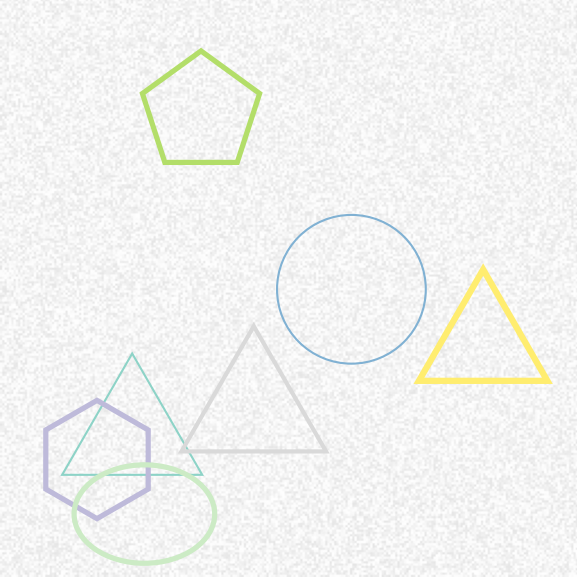[{"shape": "triangle", "thickness": 1, "radius": 0.7, "center": [0.229, 0.247]}, {"shape": "hexagon", "thickness": 2.5, "radius": 0.51, "center": [0.168, 0.203]}, {"shape": "circle", "thickness": 1, "radius": 0.64, "center": [0.609, 0.498]}, {"shape": "pentagon", "thickness": 2.5, "radius": 0.53, "center": [0.348, 0.804]}, {"shape": "triangle", "thickness": 2, "radius": 0.72, "center": [0.439, 0.29]}, {"shape": "oval", "thickness": 2.5, "radius": 0.61, "center": [0.25, 0.109]}, {"shape": "triangle", "thickness": 3, "radius": 0.64, "center": [0.837, 0.404]}]